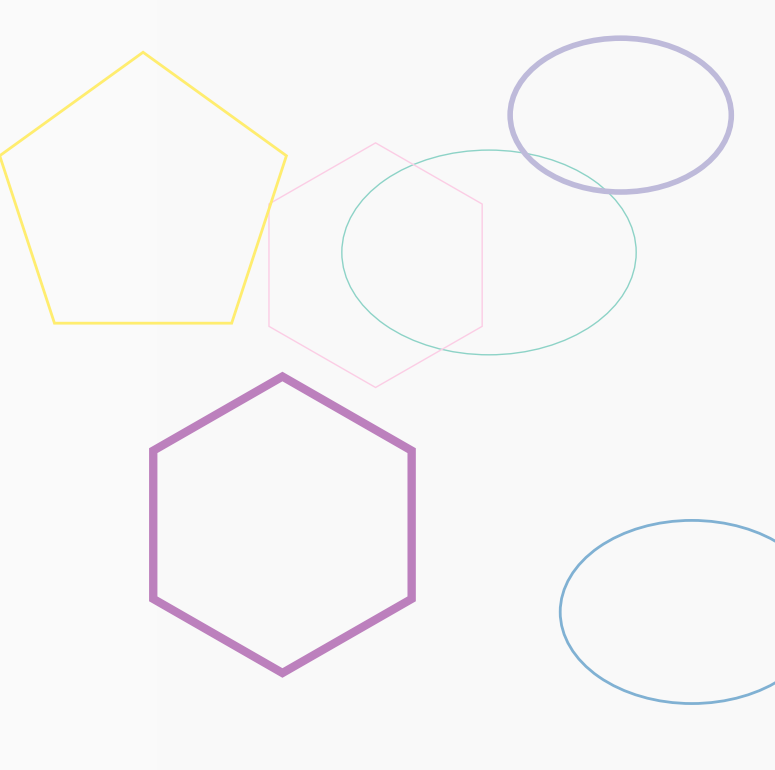[{"shape": "oval", "thickness": 0.5, "radius": 0.95, "center": [0.631, 0.672]}, {"shape": "oval", "thickness": 2, "radius": 0.71, "center": [0.801, 0.851]}, {"shape": "oval", "thickness": 1, "radius": 0.85, "center": [0.893, 0.205]}, {"shape": "hexagon", "thickness": 0.5, "radius": 0.79, "center": [0.485, 0.656]}, {"shape": "hexagon", "thickness": 3, "radius": 0.96, "center": [0.364, 0.318]}, {"shape": "pentagon", "thickness": 1, "radius": 0.97, "center": [0.185, 0.738]}]